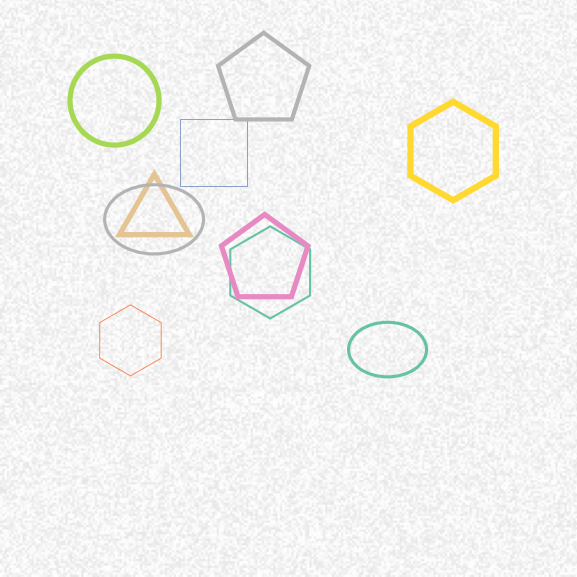[{"shape": "hexagon", "thickness": 1, "radius": 0.4, "center": [0.468, 0.527]}, {"shape": "oval", "thickness": 1.5, "radius": 0.34, "center": [0.671, 0.394]}, {"shape": "hexagon", "thickness": 0.5, "radius": 0.31, "center": [0.226, 0.41]}, {"shape": "square", "thickness": 0.5, "radius": 0.29, "center": [0.37, 0.735]}, {"shape": "pentagon", "thickness": 2.5, "radius": 0.39, "center": [0.458, 0.549]}, {"shape": "circle", "thickness": 2.5, "radius": 0.39, "center": [0.198, 0.825]}, {"shape": "hexagon", "thickness": 3, "radius": 0.43, "center": [0.785, 0.738]}, {"shape": "triangle", "thickness": 2.5, "radius": 0.35, "center": [0.267, 0.628]}, {"shape": "pentagon", "thickness": 2, "radius": 0.42, "center": [0.457, 0.859]}, {"shape": "oval", "thickness": 1.5, "radius": 0.43, "center": [0.267, 0.619]}]